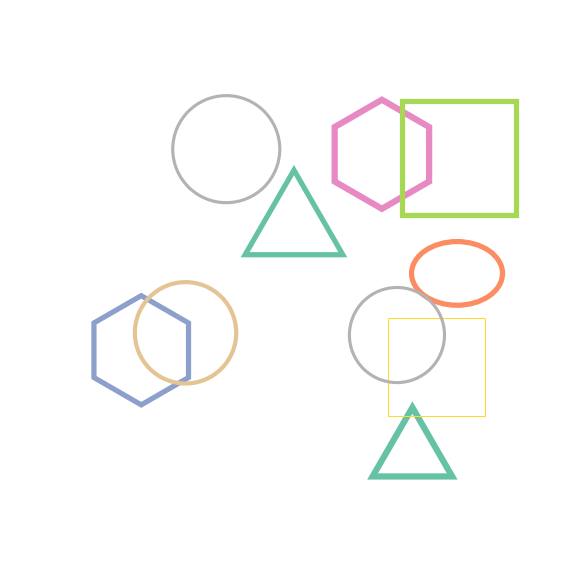[{"shape": "triangle", "thickness": 2.5, "radius": 0.49, "center": [0.509, 0.607]}, {"shape": "triangle", "thickness": 3, "radius": 0.4, "center": [0.714, 0.214]}, {"shape": "oval", "thickness": 2.5, "radius": 0.39, "center": [0.791, 0.526]}, {"shape": "hexagon", "thickness": 2.5, "radius": 0.47, "center": [0.245, 0.393]}, {"shape": "hexagon", "thickness": 3, "radius": 0.47, "center": [0.661, 0.732]}, {"shape": "square", "thickness": 2.5, "radius": 0.49, "center": [0.795, 0.725]}, {"shape": "square", "thickness": 0.5, "radius": 0.42, "center": [0.756, 0.364]}, {"shape": "circle", "thickness": 2, "radius": 0.44, "center": [0.321, 0.423]}, {"shape": "circle", "thickness": 1.5, "radius": 0.41, "center": [0.687, 0.419]}, {"shape": "circle", "thickness": 1.5, "radius": 0.46, "center": [0.392, 0.741]}]